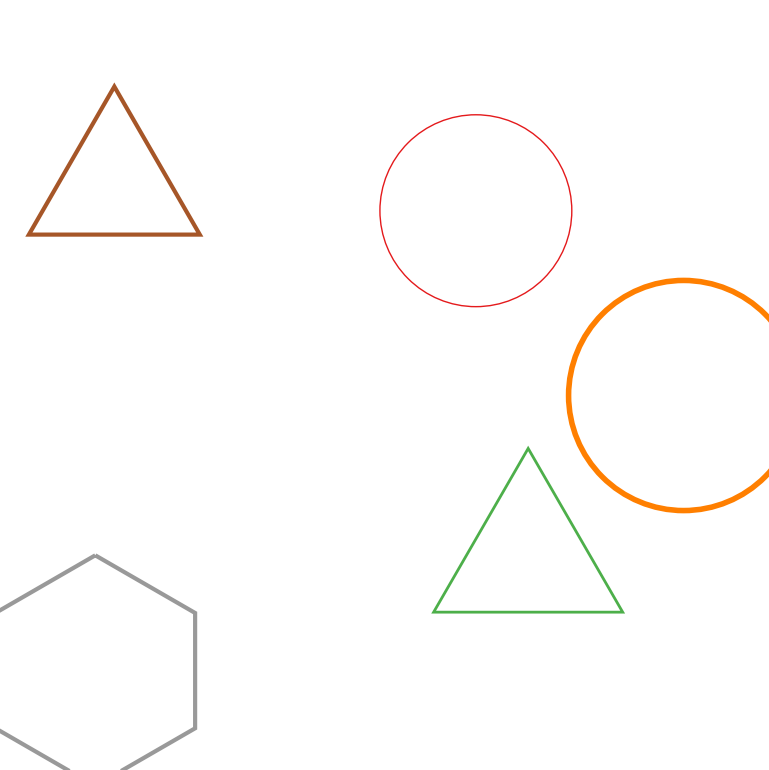[{"shape": "circle", "thickness": 0.5, "radius": 0.62, "center": [0.618, 0.726]}, {"shape": "triangle", "thickness": 1, "radius": 0.71, "center": [0.686, 0.276]}, {"shape": "circle", "thickness": 2, "radius": 0.75, "center": [0.888, 0.486]}, {"shape": "triangle", "thickness": 1.5, "radius": 0.64, "center": [0.148, 0.759]}, {"shape": "hexagon", "thickness": 1.5, "radius": 0.75, "center": [0.124, 0.129]}]